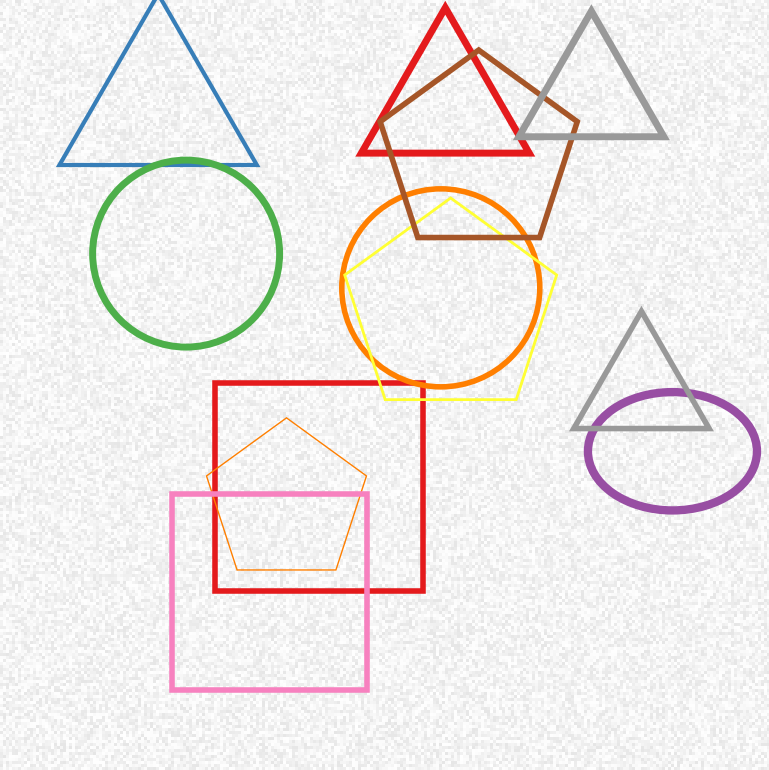[{"shape": "square", "thickness": 2, "radius": 0.67, "center": [0.415, 0.367]}, {"shape": "triangle", "thickness": 2.5, "radius": 0.63, "center": [0.578, 0.864]}, {"shape": "triangle", "thickness": 1.5, "radius": 0.74, "center": [0.205, 0.86]}, {"shape": "circle", "thickness": 2.5, "radius": 0.61, "center": [0.242, 0.671]}, {"shape": "oval", "thickness": 3, "radius": 0.55, "center": [0.873, 0.414]}, {"shape": "circle", "thickness": 2, "radius": 0.64, "center": [0.572, 0.626]}, {"shape": "pentagon", "thickness": 0.5, "radius": 0.55, "center": [0.372, 0.348]}, {"shape": "pentagon", "thickness": 1, "radius": 0.72, "center": [0.585, 0.598]}, {"shape": "pentagon", "thickness": 2, "radius": 0.67, "center": [0.622, 0.8]}, {"shape": "square", "thickness": 2, "radius": 0.64, "center": [0.35, 0.231]}, {"shape": "triangle", "thickness": 2.5, "radius": 0.54, "center": [0.768, 0.877]}, {"shape": "triangle", "thickness": 2, "radius": 0.51, "center": [0.833, 0.494]}]